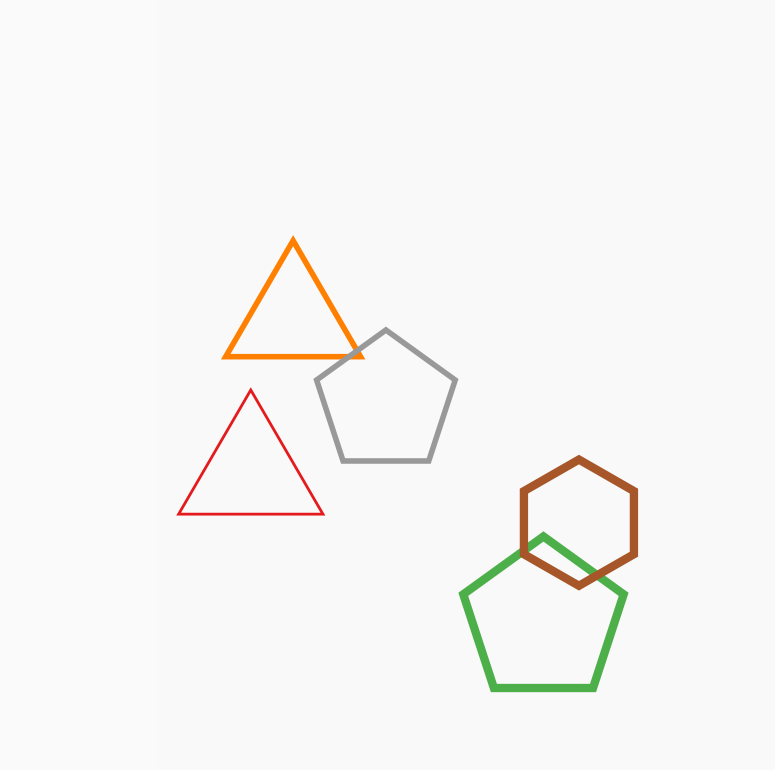[{"shape": "triangle", "thickness": 1, "radius": 0.54, "center": [0.324, 0.386]}, {"shape": "pentagon", "thickness": 3, "radius": 0.54, "center": [0.701, 0.195]}, {"shape": "triangle", "thickness": 2, "radius": 0.5, "center": [0.378, 0.587]}, {"shape": "hexagon", "thickness": 3, "radius": 0.41, "center": [0.747, 0.321]}, {"shape": "pentagon", "thickness": 2, "radius": 0.47, "center": [0.498, 0.477]}]